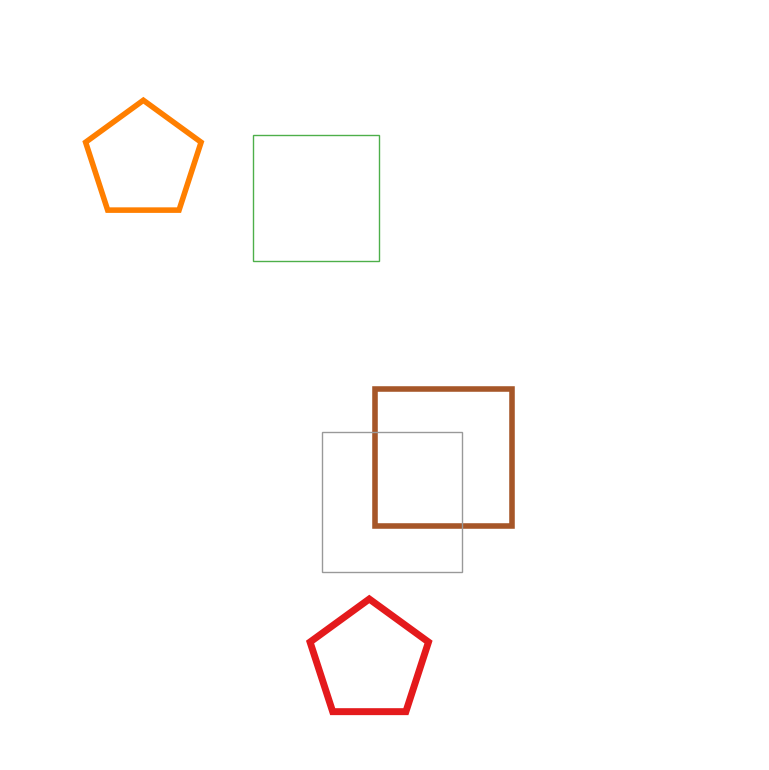[{"shape": "pentagon", "thickness": 2.5, "radius": 0.4, "center": [0.48, 0.141]}, {"shape": "square", "thickness": 0.5, "radius": 0.41, "center": [0.41, 0.743]}, {"shape": "pentagon", "thickness": 2, "radius": 0.39, "center": [0.186, 0.791]}, {"shape": "square", "thickness": 2, "radius": 0.45, "center": [0.576, 0.406]}, {"shape": "square", "thickness": 0.5, "radius": 0.46, "center": [0.509, 0.348]}]